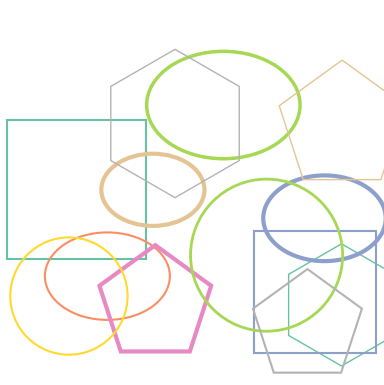[{"shape": "square", "thickness": 1.5, "radius": 0.91, "center": [0.198, 0.508]}, {"shape": "hexagon", "thickness": 1, "radius": 0.79, "center": [0.887, 0.208]}, {"shape": "oval", "thickness": 1.5, "radius": 0.81, "center": [0.279, 0.283]}, {"shape": "square", "thickness": 1.5, "radius": 0.79, "center": [0.818, 0.242]}, {"shape": "oval", "thickness": 3, "radius": 0.8, "center": [0.843, 0.433]}, {"shape": "pentagon", "thickness": 3, "radius": 0.76, "center": [0.403, 0.211]}, {"shape": "circle", "thickness": 2, "radius": 0.99, "center": [0.692, 0.337]}, {"shape": "oval", "thickness": 2.5, "radius": 1.0, "center": [0.58, 0.727]}, {"shape": "circle", "thickness": 1.5, "radius": 0.76, "center": [0.179, 0.231]}, {"shape": "pentagon", "thickness": 1, "radius": 0.86, "center": [0.889, 0.672]}, {"shape": "oval", "thickness": 3, "radius": 0.67, "center": [0.397, 0.507]}, {"shape": "pentagon", "thickness": 1.5, "radius": 0.74, "center": [0.799, 0.152]}, {"shape": "hexagon", "thickness": 1, "radius": 0.96, "center": [0.455, 0.679]}]